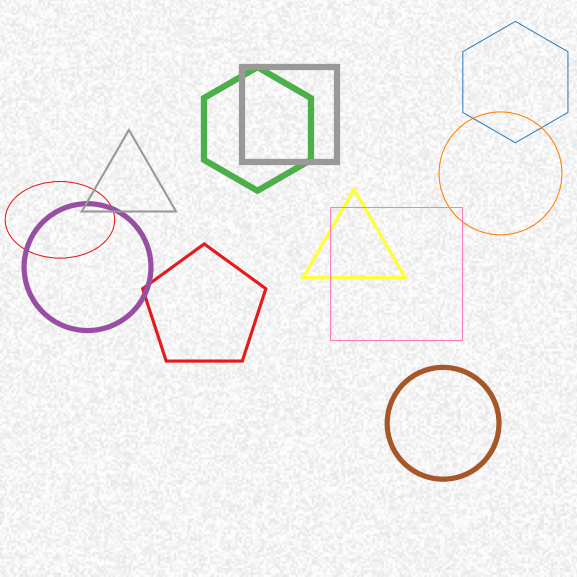[{"shape": "pentagon", "thickness": 1.5, "radius": 0.56, "center": [0.354, 0.465]}, {"shape": "oval", "thickness": 0.5, "radius": 0.47, "center": [0.104, 0.618]}, {"shape": "hexagon", "thickness": 0.5, "radius": 0.53, "center": [0.892, 0.857]}, {"shape": "hexagon", "thickness": 3, "radius": 0.54, "center": [0.446, 0.776]}, {"shape": "circle", "thickness": 2.5, "radius": 0.55, "center": [0.152, 0.537]}, {"shape": "circle", "thickness": 0.5, "radius": 0.53, "center": [0.867, 0.699]}, {"shape": "triangle", "thickness": 1.5, "radius": 0.51, "center": [0.613, 0.569]}, {"shape": "circle", "thickness": 2.5, "radius": 0.48, "center": [0.767, 0.266]}, {"shape": "square", "thickness": 0.5, "radius": 0.57, "center": [0.686, 0.526]}, {"shape": "triangle", "thickness": 1, "radius": 0.47, "center": [0.223, 0.68]}, {"shape": "square", "thickness": 3, "radius": 0.41, "center": [0.502, 0.801]}]